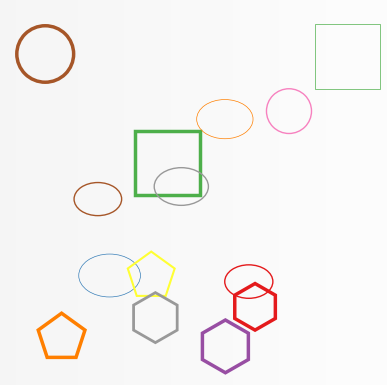[{"shape": "hexagon", "thickness": 2.5, "radius": 0.3, "center": [0.658, 0.203]}, {"shape": "oval", "thickness": 1, "radius": 0.31, "center": [0.642, 0.269]}, {"shape": "oval", "thickness": 0.5, "radius": 0.4, "center": [0.283, 0.284]}, {"shape": "square", "thickness": 0.5, "radius": 0.42, "center": [0.897, 0.854]}, {"shape": "square", "thickness": 2.5, "radius": 0.42, "center": [0.432, 0.576]}, {"shape": "hexagon", "thickness": 2.5, "radius": 0.34, "center": [0.582, 0.1]}, {"shape": "oval", "thickness": 0.5, "radius": 0.36, "center": [0.58, 0.691]}, {"shape": "pentagon", "thickness": 2.5, "radius": 0.32, "center": [0.159, 0.123]}, {"shape": "pentagon", "thickness": 1.5, "radius": 0.32, "center": [0.39, 0.283]}, {"shape": "oval", "thickness": 1, "radius": 0.31, "center": [0.253, 0.483]}, {"shape": "circle", "thickness": 2.5, "radius": 0.37, "center": [0.117, 0.86]}, {"shape": "circle", "thickness": 1, "radius": 0.29, "center": [0.746, 0.711]}, {"shape": "oval", "thickness": 1, "radius": 0.35, "center": [0.468, 0.516]}, {"shape": "hexagon", "thickness": 2, "radius": 0.32, "center": [0.401, 0.175]}]